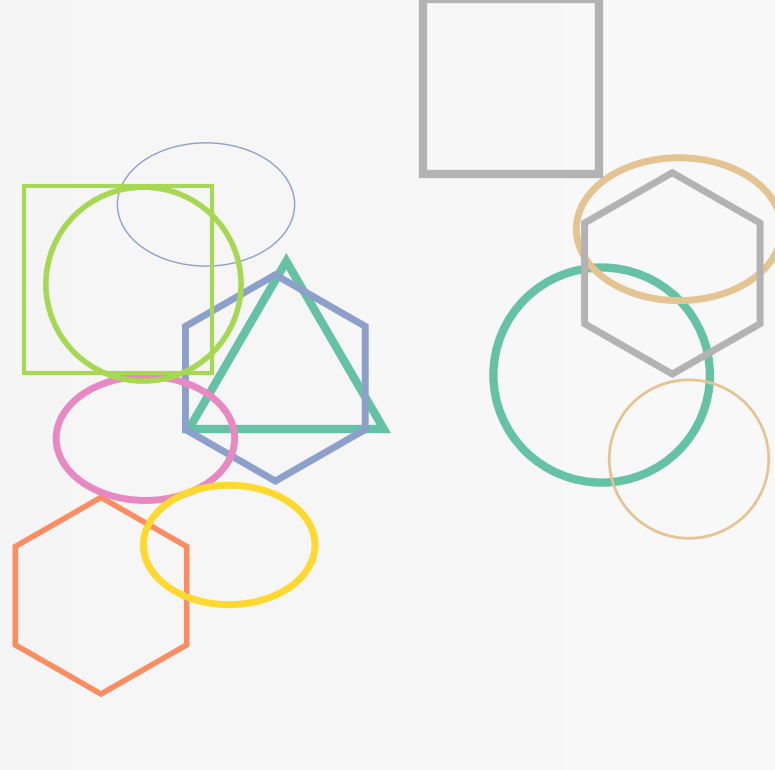[{"shape": "triangle", "thickness": 3, "radius": 0.73, "center": [0.369, 0.515]}, {"shape": "circle", "thickness": 3, "radius": 0.7, "center": [0.776, 0.513]}, {"shape": "hexagon", "thickness": 2, "radius": 0.64, "center": [0.13, 0.226]}, {"shape": "oval", "thickness": 0.5, "radius": 0.57, "center": [0.266, 0.734]}, {"shape": "hexagon", "thickness": 2.5, "radius": 0.67, "center": [0.355, 0.509]}, {"shape": "oval", "thickness": 2.5, "radius": 0.58, "center": [0.188, 0.431]}, {"shape": "square", "thickness": 1.5, "radius": 0.61, "center": [0.152, 0.637]}, {"shape": "circle", "thickness": 2, "radius": 0.63, "center": [0.185, 0.631]}, {"shape": "oval", "thickness": 2.5, "radius": 0.55, "center": [0.296, 0.292]}, {"shape": "circle", "thickness": 1, "radius": 0.51, "center": [0.889, 0.404]}, {"shape": "oval", "thickness": 2.5, "radius": 0.66, "center": [0.876, 0.702]}, {"shape": "hexagon", "thickness": 2.5, "radius": 0.65, "center": [0.868, 0.645]}, {"shape": "square", "thickness": 3, "radius": 0.57, "center": [0.659, 0.888]}]